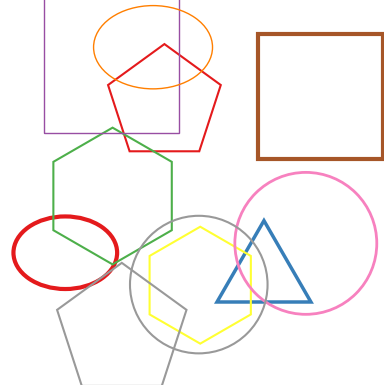[{"shape": "pentagon", "thickness": 1.5, "radius": 0.77, "center": [0.427, 0.732]}, {"shape": "oval", "thickness": 3, "radius": 0.67, "center": [0.17, 0.344]}, {"shape": "triangle", "thickness": 2.5, "radius": 0.7, "center": [0.686, 0.286]}, {"shape": "hexagon", "thickness": 1.5, "radius": 0.89, "center": [0.292, 0.491]}, {"shape": "square", "thickness": 1, "radius": 0.88, "center": [0.289, 0.831]}, {"shape": "oval", "thickness": 1, "radius": 0.77, "center": [0.398, 0.877]}, {"shape": "hexagon", "thickness": 1.5, "radius": 0.76, "center": [0.52, 0.259]}, {"shape": "square", "thickness": 3, "radius": 0.81, "center": [0.832, 0.749]}, {"shape": "circle", "thickness": 2, "radius": 0.92, "center": [0.794, 0.368]}, {"shape": "circle", "thickness": 1.5, "radius": 0.89, "center": [0.516, 0.261]}, {"shape": "pentagon", "thickness": 1.5, "radius": 0.88, "center": [0.316, 0.141]}]